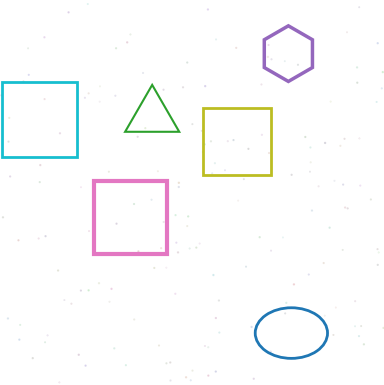[{"shape": "oval", "thickness": 2, "radius": 0.47, "center": [0.757, 0.135]}, {"shape": "triangle", "thickness": 1.5, "radius": 0.41, "center": [0.395, 0.698]}, {"shape": "hexagon", "thickness": 2.5, "radius": 0.36, "center": [0.749, 0.861]}, {"shape": "square", "thickness": 3, "radius": 0.47, "center": [0.34, 0.435]}, {"shape": "square", "thickness": 2, "radius": 0.44, "center": [0.615, 0.632]}, {"shape": "square", "thickness": 2, "radius": 0.49, "center": [0.102, 0.689]}]